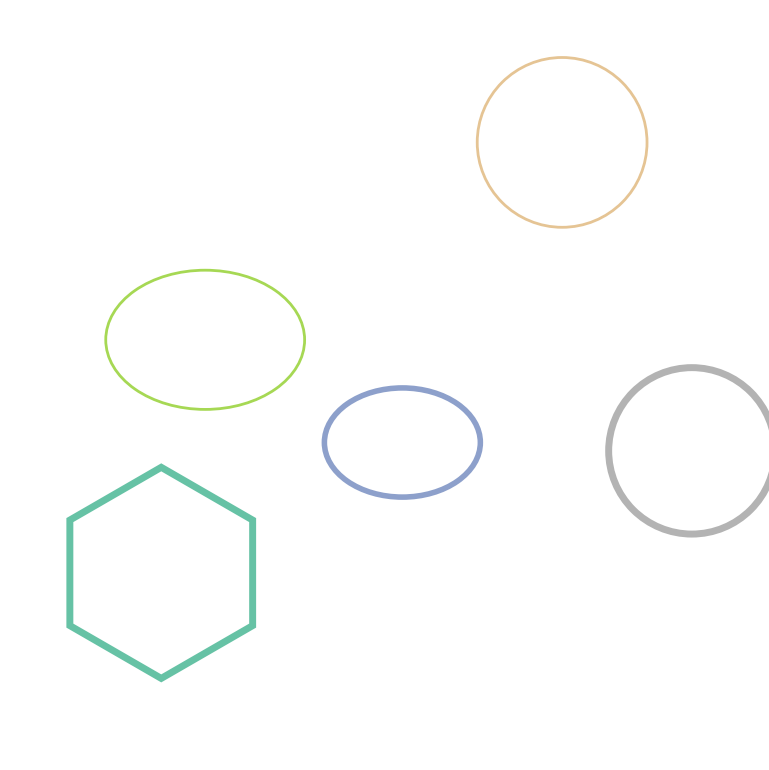[{"shape": "hexagon", "thickness": 2.5, "radius": 0.69, "center": [0.209, 0.256]}, {"shape": "oval", "thickness": 2, "radius": 0.51, "center": [0.523, 0.425]}, {"shape": "oval", "thickness": 1, "radius": 0.65, "center": [0.266, 0.559]}, {"shape": "circle", "thickness": 1, "radius": 0.55, "center": [0.73, 0.815]}, {"shape": "circle", "thickness": 2.5, "radius": 0.54, "center": [0.899, 0.414]}]